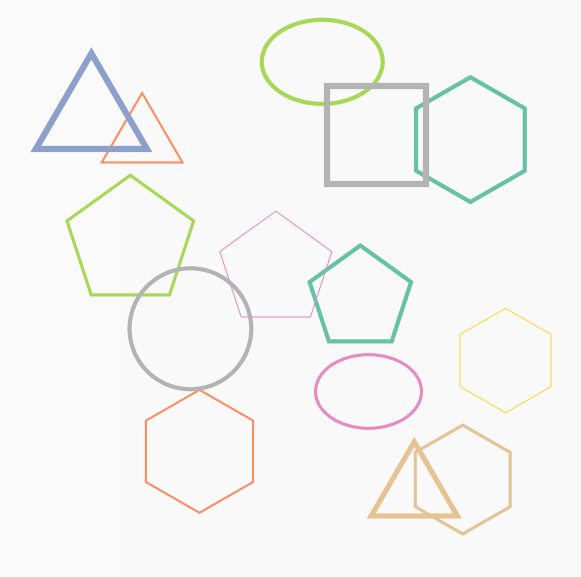[{"shape": "hexagon", "thickness": 2, "radius": 0.54, "center": [0.809, 0.757]}, {"shape": "pentagon", "thickness": 2, "radius": 0.46, "center": [0.62, 0.482]}, {"shape": "hexagon", "thickness": 1, "radius": 0.53, "center": [0.343, 0.218]}, {"shape": "triangle", "thickness": 1, "radius": 0.4, "center": [0.244, 0.758]}, {"shape": "triangle", "thickness": 3, "radius": 0.55, "center": [0.157, 0.796]}, {"shape": "pentagon", "thickness": 0.5, "radius": 0.51, "center": [0.475, 0.532]}, {"shape": "oval", "thickness": 1.5, "radius": 0.46, "center": [0.634, 0.321]}, {"shape": "pentagon", "thickness": 1.5, "radius": 0.57, "center": [0.224, 0.581]}, {"shape": "oval", "thickness": 2, "radius": 0.52, "center": [0.554, 0.892]}, {"shape": "hexagon", "thickness": 0.5, "radius": 0.45, "center": [0.87, 0.375]}, {"shape": "triangle", "thickness": 2.5, "radius": 0.43, "center": [0.713, 0.148]}, {"shape": "hexagon", "thickness": 1.5, "radius": 0.47, "center": [0.796, 0.169]}, {"shape": "square", "thickness": 3, "radius": 0.43, "center": [0.648, 0.766]}, {"shape": "circle", "thickness": 2, "radius": 0.52, "center": [0.328, 0.43]}]